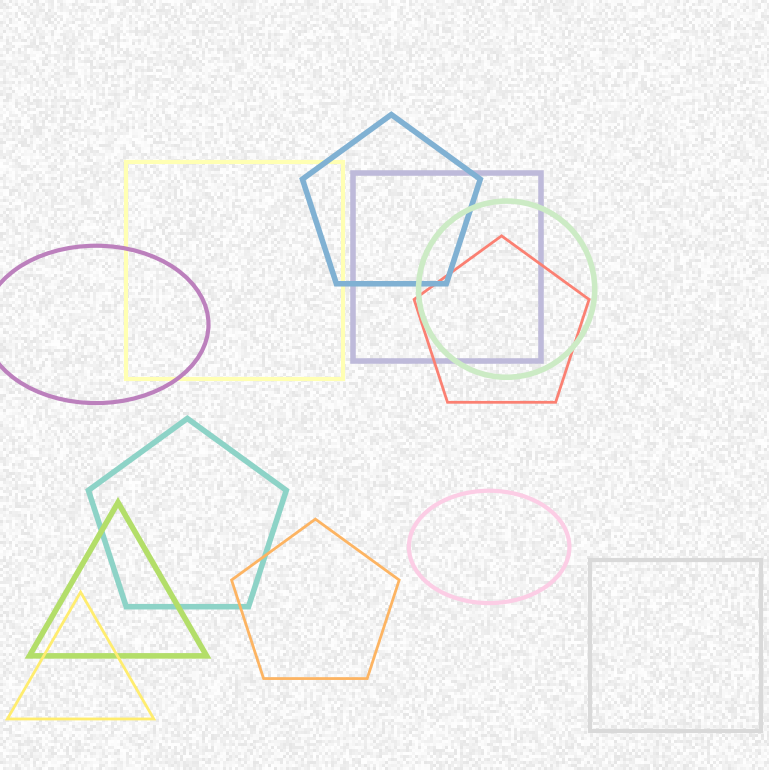[{"shape": "pentagon", "thickness": 2, "radius": 0.68, "center": [0.243, 0.321]}, {"shape": "square", "thickness": 1.5, "radius": 0.7, "center": [0.304, 0.649]}, {"shape": "square", "thickness": 2, "radius": 0.61, "center": [0.581, 0.653]}, {"shape": "pentagon", "thickness": 1, "radius": 0.6, "center": [0.651, 0.574]}, {"shape": "pentagon", "thickness": 2, "radius": 0.61, "center": [0.508, 0.73]}, {"shape": "pentagon", "thickness": 1, "radius": 0.57, "center": [0.41, 0.211]}, {"shape": "triangle", "thickness": 2, "radius": 0.66, "center": [0.153, 0.215]}, {"shape": "oval", "thickness": 1.5, "radius": 0.52, "center": [0.635, 0.29]}, {"shape": "square", "thickness": 1.5, "radius": 0.55, "center": [0.878, 0.162]}, {"shape": "oval", "thickness": 1.5, "radius": 0.73, "center": [0.125, 0.579]}, {"shape": "circle", "thickness": 2, "radius": 0.57, "center": [0.658, 0.624]}, {"shape": "triangle", "thickness": 1, "radius": 0.55, "center": [0.105, 0.121]}]